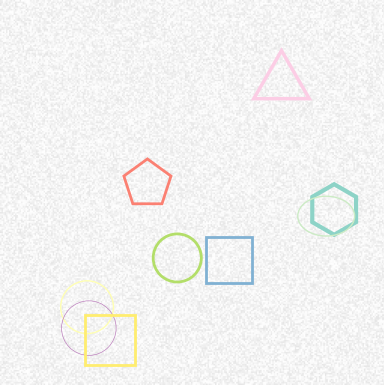[{"shape": "hexagon", "thickness": 3, "radius": 0.33, "center": [0.868, 0.456]}, {"shape": "circle", "thickness": 1, "radius": 0.34, "center": [0.226, 0.202]}, {"shape": "pentagon", "thickness": 2, "radius": 0.32, "center": [0.383, 0.523]}, {"shape": "square", "thickness": 2, "radius": 0.3, "center": [0.595, 0.325]}, {"shape": "circle", "thickness": 2, "radius": 0.31, "center": [0.46, 0.33]}, {"shape": "triangle", "thickness": 2.5, "radius": 0.42, "center": [0.731, 0.785]}, {"shape": "circle", "thickness": 0.5, "radius": 0.35, "center": [0.231, 0.148]}, {"shape": "oval", "thickness": 1, "radius": 0.37, "center": [0.847, 0.439]}, {"shape": "square", "thickness": 2, "radius": 0.32, "center": [0.285, 0.117]}]